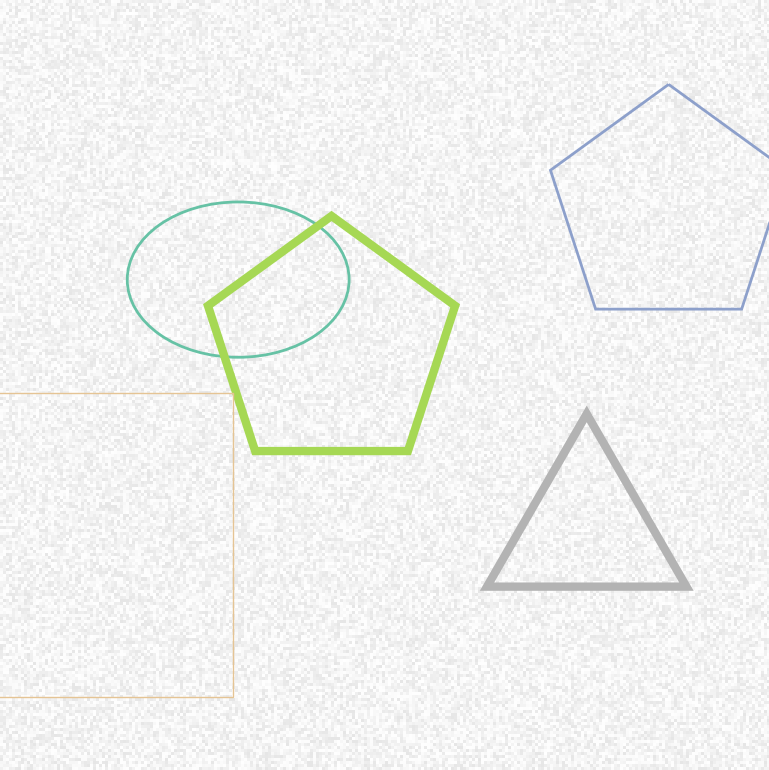[{"shape": "oval", "thickness": 1, "radius": 0.72, "center": [0.309, 0.637]}, {"shape": "pentagon", "thickness": 1, "radius": 0.81, "center": [0.868, 0.729]}, {"shape": "pentagon", "thickness": 3, "radius": 0.84, "center": [0.431, 0.551]}, {"shape": "square", "thickness": 0.5, "radius": 0.99, "center": [0.105, 0.292]}, {"shape": "triangle", "thickness": 3, "radius": 0.75, "center": [0.762, 0.313]}]